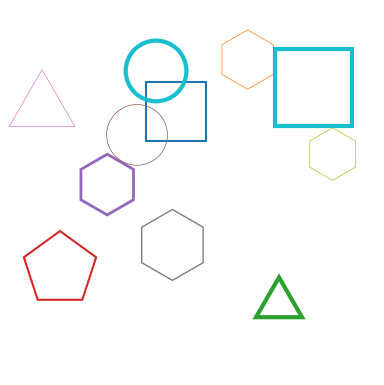[{"shape": "square", "thickness": 1.5, "radius": 0.39, "center": [0.456, 0.711]}, {"shape": "hexagon", "thickness": 0.5, "radius": 0.39, "center": [0.643, 0.845]}, {"shape": "triangle", "thickness": 3, "radius": 0.34, "center": [0.725, 0.211]}, {"shape": "pentagon", "thickness": 1.5, "radius": 0.49, "center": [0.156, 0.301]}, {"shape": "hexagon", "thickness": 2, "radius": 0.39, "center": [0.278, 0.521]}, {"shape": "circle", "thickness": 0.5, "radius": 0.39, "center": [0.356, 0.65]}, {"shape": "triangle", "thickness": 0.5, "radius": 0.49, "center": [0.109, 0.72]}, {"shape": "hexagon", "thickness": 1, "radius": 0.46, "center": [0.448, 0.364]}, {"shape": "hexagon", "thickness": 0.5, "radius": 0.34, "center": [0.864, 0.6]}, {"shape": "square", "thickness": 3, "radius": 0.5, "center": [0.815, 0.774]}, {"shape": "circle", "thickness": 3, "radius": 0.39, "center": [0.405, 0.816]}]